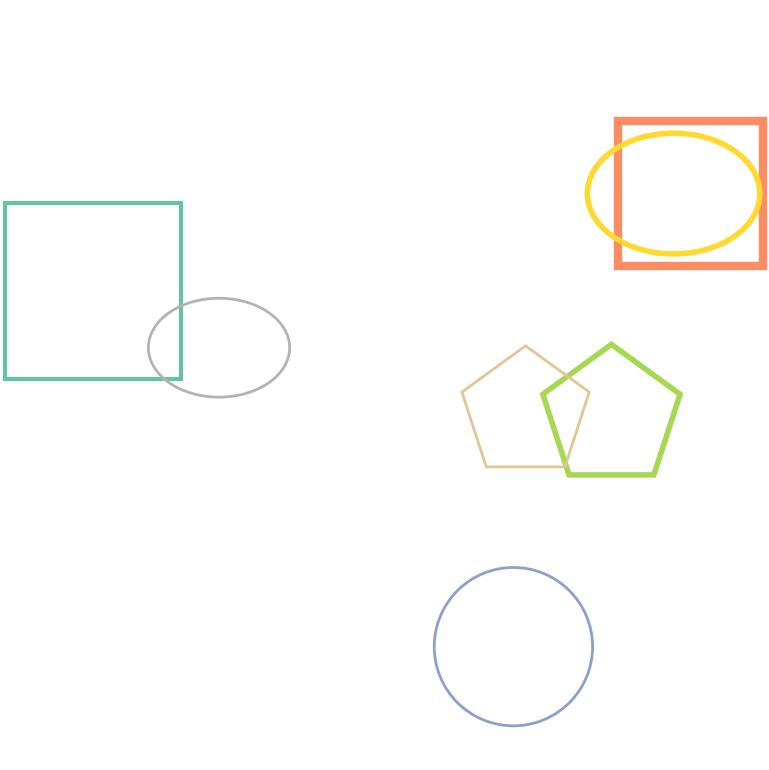[{"shape": "square", "thickness": 1.5, "radius": 0.57, "center": [0.12, 0.622]}, {"shape": "square", "thickness": 3, "radius": 0.47, "center": [0.897, 0.749]}, {"shape": "circle", "thickness": 1, "radius": 0.51, "center": [0.667, 0.16]}, {"shape": "pentagon", "thickness": 2, "radius": 0.47, "center": [0.794, 0.459]}, {"shape": "oval", "thickness": 2, "radius": 0.56, "center": [0.875, 0.749]}, {"shape": "pentagon", "thickness": 1, "radius": 0.43, "center": [0.683, 0.464]}, {"shape": "oval", "thickness": 1, "radius": 0.46, "center": [0.284, 0.548]}]